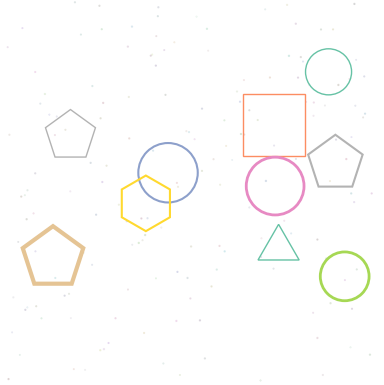[{"shape": "circle", "thickness": 1, "radius": 0.3, "center": [0.853, 0.813]}, {"shape": "triangle", "thickness": 1, "radius": 0.31, "center": [0.724, 0.356]}, {"shape": "square", "thickness": 1, "radius": 0.41, "center": [0.712, 0.675]}, {"shape": "circle", "thickness": 1.5, "radius": 0.39, "center": [0.436, 0.551]}, {"shape": "circle", "thickness": 2, "radius": 0.38, "center": [0.715, 0.517]}, {"shape": "circle", "thickness": 2, "radius": 0.32, "center": [0.895, 0.282]}, {"shape": "hexagon", "thickness": 1.5, "radius": 0.36, "center": [0.379, 0.472]}, {"shape": "pentagon", "thickness": 3, "radius": 0.41, "center": [0.138, 0.33]}, {"shape": "pentagon", "thickness": 1, "radius": 0.34, "center": [0.183, 0.647]}, {"shape": "pentagon", "thickness": 1.5, "radius": 0.37, "center": [0.871, 0.576]}]